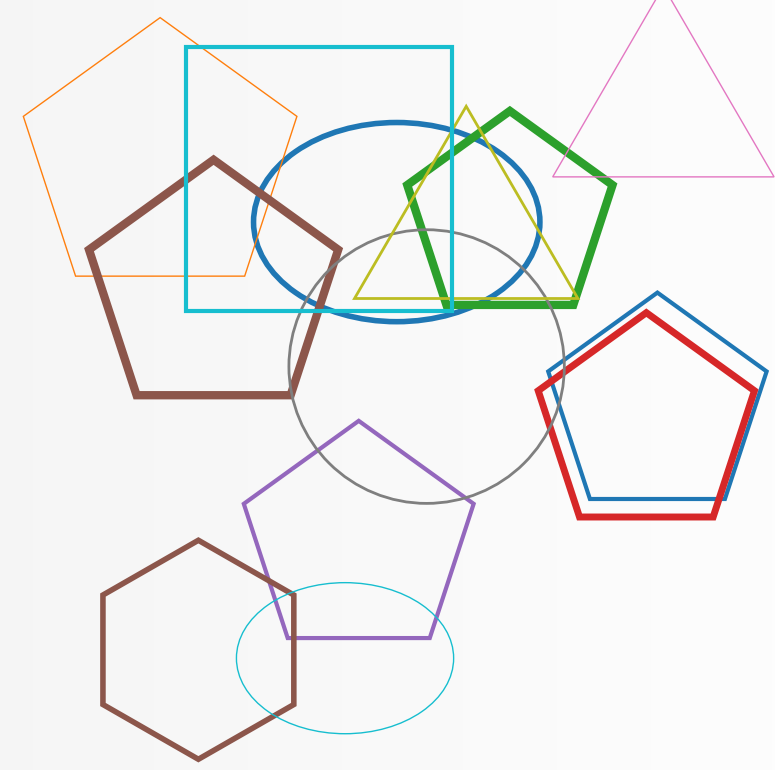[{"shape": "oval", "thickness": 2, "radius": 0.92, "center": [0.512, 0.712]}, {"shape": "pentagon", "thickness": 1.5, "radius": 0.74, "center": [0.848, 0.472]}, {"shape": "pentagon", "thickness": 0.5, "radius": 0.93, "center": [0.207, 0.792]}, {"shape": "pentagon", "thickness": 3, "radius": 0.7, "center": [0.658, 0.717]}, {"shape": "pentagon", "thickness": 2.5, "radius": 0.73, "center": [0.834, 0.447]}, {"shape": "pentagon", "thickness": 1.5, "radius": 0.78, "center": [0.463, 0.298]}, {"shape": "hexagon", "thickness": 2, "radius": 0.71, "center": [0.256, 0.156]}, {"shape": "pentagon", "thickness": 3, "radius": 0.85, "center": [0.276, 0.623]}, {"shape": "triangle", "thickness": 0.5, "radius": 0.82, "center": [0.856, 0.853]}, {"shape": "circle", "thickness": 1, "radius": 0.89, "center": [0.55, 0.524]}, {"shape": "triangle", "thickness": 1, "radius": 0.83, "center": [0.602, 0.696]}, {"shape": "square", "thickness": 1.5, "radius": 0.86, "center": [0.412, 0.768]}, {"shape": "oval", "thickness": 0.5, "radius": 0.7, "center": [0.445, 0.145]}]